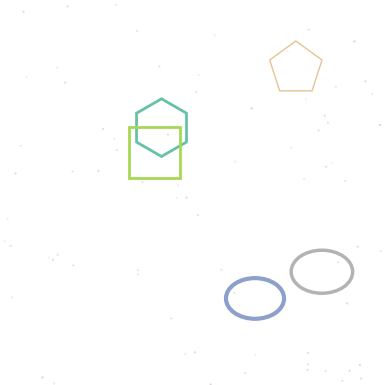[{"shape": "hexagon", "thickness": 2, "radius": 0.37, "center": [0.42, 0.668]}, {"shape": "oval", "thickness": 3, "radius": 0.38, "center": [0.662, 0.225]}, {"shape": "square", "thickness": 2, "radius": 0.33, "center": [0.4, 0.603]}, {"shape": "pentagon", "thickness": 1, "radius": 0.36, "center": [0.768, 0.822]}, {"shape": "oval", "thickness": 2.5, "radius": 0.4, "center": [0.836, 0.294]}]